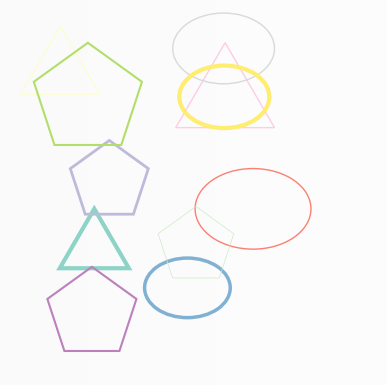[{"shape": "triangle", "thickness": 3, "radius": 0.51, "center": [0.243, 0.355]}, {"shape": "triangle", "thickness": 0.5, "radius": 0.59, "center": [0.155, 0.814]}, {"shape": "pentagon", "thickness": 2, "radius": 0.53, "center": [0.282, 0.529]}, {"shape": "oval", "thickness": 1, "radius": 0.75, "center": [0.653, 0.458]}, {"shape": "oval", "thickness": 2.5, "radius": 0.55, "center": [0.484, 0.252]}, {"shape": "pentagon", "thickness": 1.5, "radius": 0.73, "center": [0.227, 0.742]}, {"shape": "triangle", "thickness": 1, "radius": 0.74, "center": [0.581, 0.742]}, {"shape": "oval", "thickness": 1, "radius": 0.66, "center": [0.577, 0.874]}, {"shape": "pentagon", "thickness": 1.5, "radius": 0.6, "center": [0.237, 0.186]}, {"shape": "pentagon", "thickness": 0.5, "radius": 0.51, "center": [0.506, 0.361]}, {"shape": "oval", "thickness": 3, "radius": 0.58, "center": [0.579, 0.748]}]